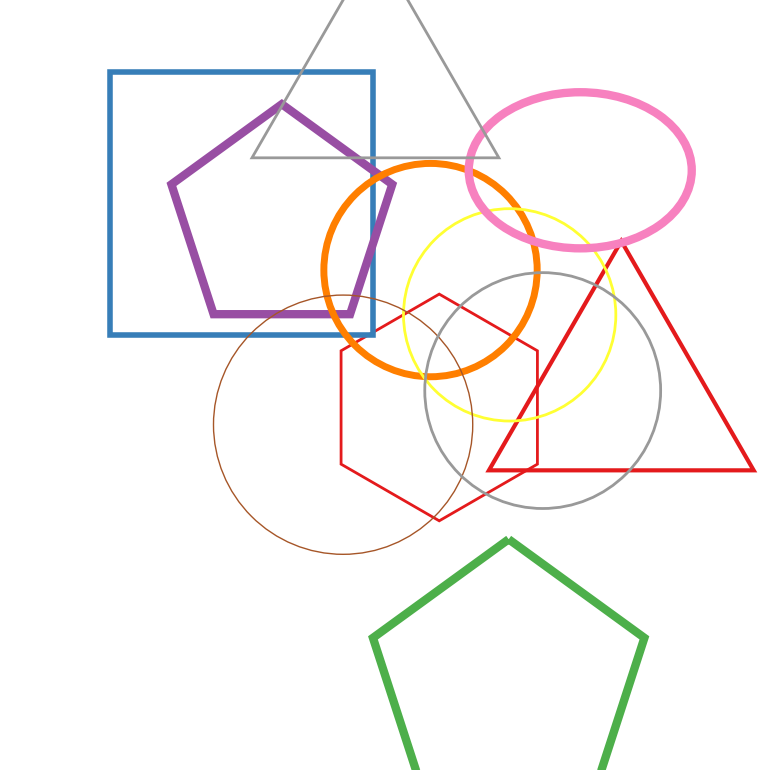[{"shape": "triangle", "thickness": 1.5, "radius": 0.99, "center": [0.807, 0.488]}, {"shape": "hexagon", "thickness": 1, "radius": 0.74, "center": [0.57, 0.471]}, {"shape": "square", "thickness": 2, "radius": 0.85, "center": [0.314, 0.736]}, {"shape": "pentagon", "thickness": 3, "radius": 0.93, "center": [0.661, 0.114]}, {"shape": "pentagon", "thickness": 3, "radius": 0.75, "center": [0.366, 0.714]}, {"shape": "circle", "thickness": 2.5, "radius": 0.69, "center": [0.559, 0.649]}, {"shape": "circle", "thickness": 1, "radius": 0.69, "center": [0.662, 0.591]}, {"shape": "circle", "thickness": 0.5, "radius": 0.84, "center": [0.446, 0.448]}, {"shape": "oval", "thickness": 3, "radius": 0.72, "center": [0.754, 0.779]}, {"shape": "triangle", "thickness": 1, "radius": 0.93, "center": [0.488, 0.888]}, {"shape": "circle", "thickness": 1, "radius": 0.77, "center": [0.705, 0.493]}]